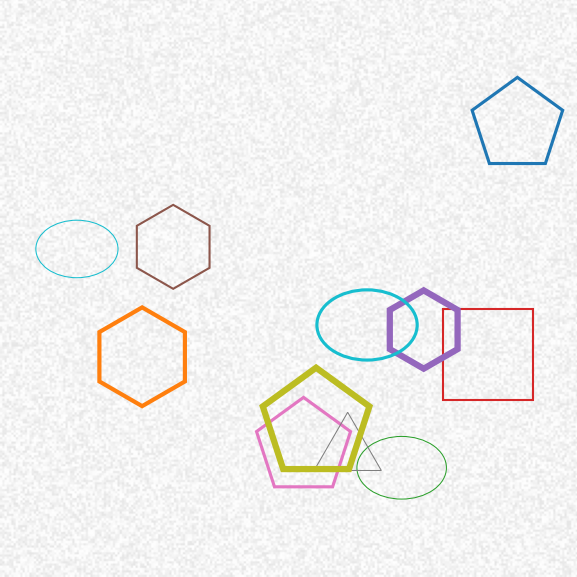[{"shape": "pentagon", "thickness": 1.5, "radius": 0.41, "center": [0.896, 0.783]}, {"shape": "hexagon", "thickness": 2, "radius": 0.43, "center": [0.246, 0.381]}, {"shape": "oval", "thickness": 0.5, "radius": 0.39, "center": [0.696, 0.189]}, {"shape": "square", "thickness": 1, "radius": 0.39, "center": [0.845, 0.385]}, {"shape": "hexagon", "thickness": 3, "radius": 0.34, "center": [0.734, 0.429]}, {"shape": "hexagon", "thickness": 1, "radius": 0.36, "center": [0.3, 0.572]}, {"shape": "pentagon", "thickness": 1.5, "radius": 0.43, "center": [0.526, 0.225]}, {"shape": "triangle", "thickness": 0.5, "radius": 0.34, "center": [0.602, 0.218]}, {"shape": "pentagon", "thickness": 3, "radius": 0.49, "center": [0.547, 0.265]}, {"shape": "oval", "thickness": 0.5, "radius": 0.36, "center": [0.133, 0.568]}, {"shape": "oval", "thickness": 1.5, "radius": 0.43, "center": [0.636, 0.436]}]